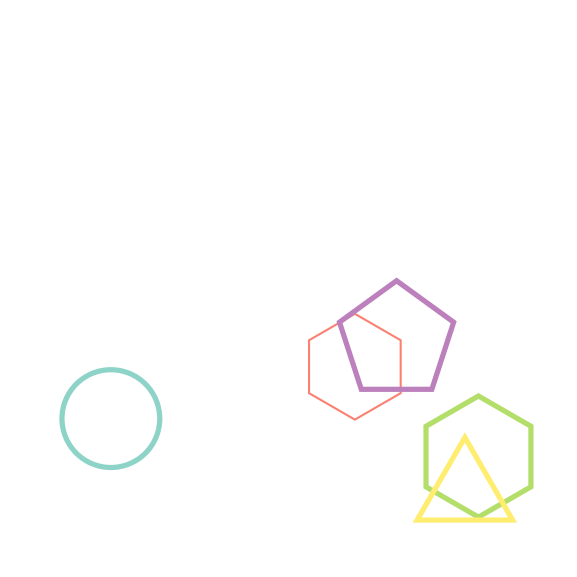[{"shape": "circle", "thickness": 2.5, "radius": 0.42, "center": [0.192, 0.274]}, {"shape": "hexagon", "thickness": 1, "radius": 0.46, "center": [0.614, 0.364]}, {"shape": "hexagon", "thickness": 2.5, "radius": 0.52, "center": [0.829, 0.209]}, {"shape": "pentagon", "thickness": 2.5, "radius": 0.52, "center": [0.687, 0.409]}, {"shape": "triangle", "thickness": 2.5, "radius": 0.48, "center": [0.805, 0.146]}]